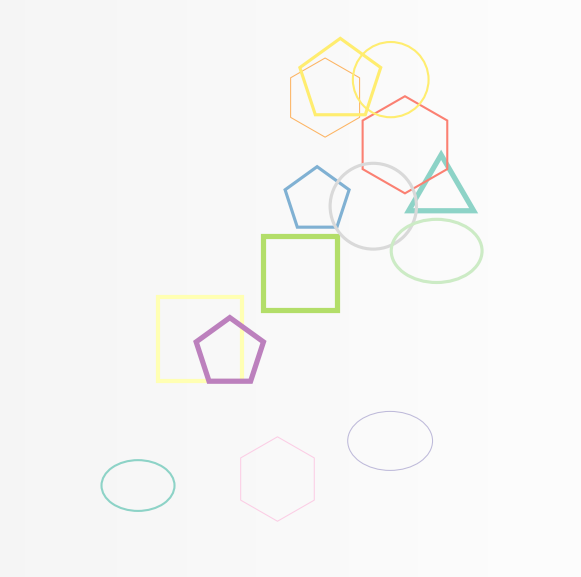[{"shape": "triangle", "thickness": 2.5, "radius": 0.32, "center": [0.759, 0.666]}, {"shape": "oval", "thickness": 1, "radius": 0.31, "center": [0.237, 0.158]}, {"shape": "square", "thickness": 2, "radius": 0.36, "center": [0.345, 0.412]}, {"shape": "oval", "thickness": 0.5, "radius": 0.36, "center": [0.671, 0.236]}, {"shape": "hexagon", "thickness": 1, "radius": 0.42, "center": [0.697, 0.748]}, {"shape": "pentagon", "thickness": 1.5, "radius": 0.29, "center": [0.546, 0.653]}, {"shape": "hexagon", "thickness": 0.5, "radius": 0.34, "center": [0.559, 0.83]}, {"shape": "square", "thickness": 2.5, "radius": 0.32, "center": [0.516, 0.526]}, {"shape": "hexagon", "thickness": 0.5, "radius": 0.37, "center": [0.477, 0.17]}, {"shape": "circle", "thickness": 1.5, "radius": 0.37, "center": [0.642, 0.642]}, {"shape": "pentagon", "thickness": 2.5, "radius": 0.3, "center": [0.395, 0.388]}, {"shape": "oval", "thickness": 1.5, "radius": 0.39, "center": [0.751, 0.565]}, {"shape": "pentagon", "thickness": 1.5, "radius": 0.37, "center": [0.585, 0.86]}, {"shape": "circle", "thickness": 1, "radius": 0.33, "center": [0.672, 0.861]}]